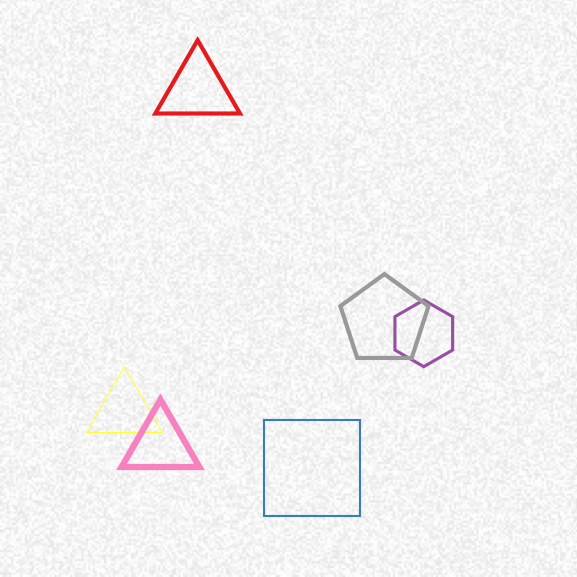[{"shape": "triangle", "thickness": 2, "radius": 0.42, "center": [0.342, 0.845]}, {"shape": "square", "thickness": 1, "radius": 0.42, "center": [0.54, 0.188]}, {"shape": "hexagon", "thickness": 1.5, "radius": 0.29, "center": [0.734, 0.422]}, {"shape": "triangle", "thickness": 0.5, "radius": 0.38, "center": [0.215, 0.288]}, {"shape": "triangle", "thickness": 3, "radius": 0.39, "center": [0.278, 0.229]}, {"shape": "pentagon", "thickness": 2, "radius": 0.4, "center": [0.666, 0.444]}]